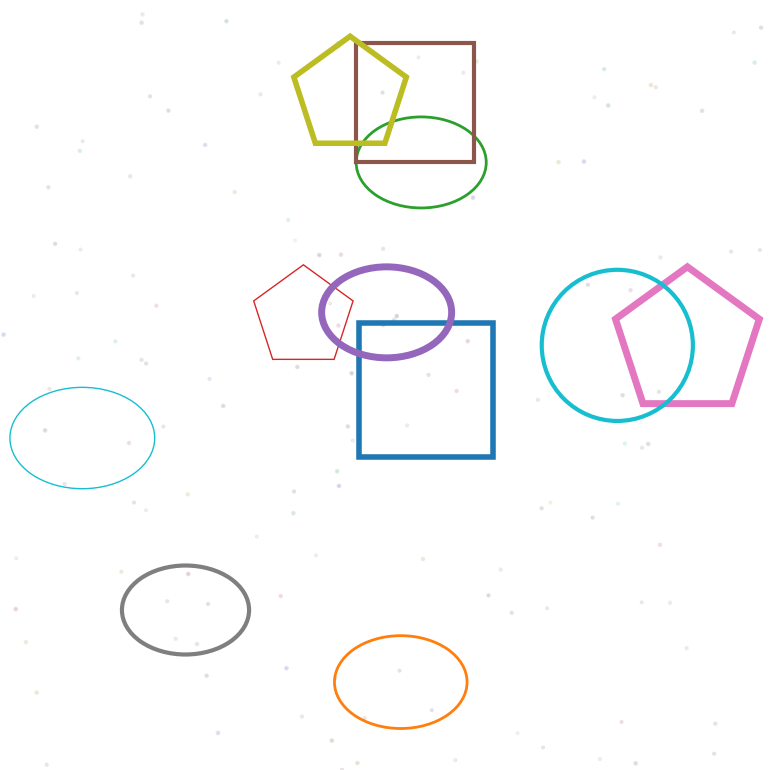[{"shape": "square", "thickness": 2, "radius": 0.44, "center": [0.554, 0.493]}, {"shape": "oval", "thickness": 1, "radius": 0.43, "center": [0.52, 0.114]}, {"shape": "oval", "thickness": 1, "radius": 0.42, "center": [0.547, 0.789]}, {"shape": "pentagon", "thickness": 0.5, "radius": 0.34, "center": [0.394, 0.588]}, {"shape": "oval", "thickness": 2.5, "radius": 0.42, "center": [0.502, 0.594]}, {"shape": "square", "thickness": 1.5, "radius": 0.38, "center": [0.539, 0.867]}, {"shape": "pentagon", "thickness": 2.5, "radius": 0.49, "center": [0.893, 0.555]}, {"shape": "oval", "thickness": 1.5, "radius": 0.41, "center": [0.241, 0.208]}, {"shape": "pentagon", "thickness": 2, "radius": 0.38, "center": [0.455, 0.876]}, {"shape": "oval", "thickness": 0.5, "radius": 0.47, "center": [0.107, 0.431]}, {"shape": "circle", "thickness": 1.5, "radius": 0.49, "center": [0.802, 0.551]}]